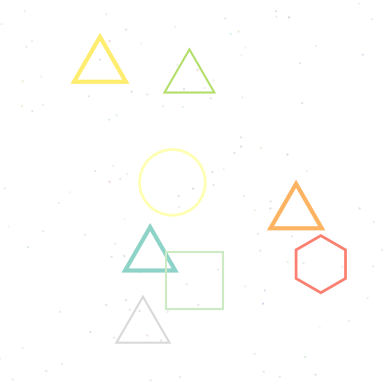[{"shape": "triangle", "thickness": 3, "radius": 0.38, "center": [0.39, 0.335]}, {"shape": "circle", "thickness": 2, "radius": 0.43, "center": [0.448, 0.526]}, {"shape": "hexagon", "thickness": 2, "radius": 0.37, "center": [0.833, 0.314]}, {"shape": "triangle", "thickness": 3, "radius": 0.39, "center": [0.769, 0.446]}, {"shape": "triangle", "thickness": 1.5, "radius": 0.37, "center": [0.492, 0.797]}, {"shape": "triangle", "thickness": 1.5, "radius": 0.4, "center": [0.371, 0.15]}, {"shape": "square", "thickness": 1.5, "radius": 0.37, "center": [0.504, 0.272]}, {"shape": "triangle", "thickness": 3, "radius": 0.39, "center": [0.26, 0.826]}]